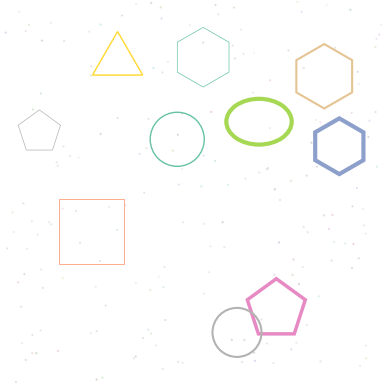[{"shape": "hexagon", "thickness": 0.5, "radius": 0.39, "center": [0.528, 0.851]}, {"shape": "circle", "thickness": 1, "radius": 0.35, "center": [0.46, 0.638]}, {"shape": "square", "thickness": 0.5, "radius": 0.42, "center": [0.237, 0.398]}, {"shape": "hexagon", "thickness": 3, "radius": 0.36, "center": [0.881, 0.62]}, {"shape": "pentagon", "thickness": 2.5, "radius": 0.4, "center": [0.718, 0.197]}, {"shape": "oval", "thickness": 3, "radius": 0.42, "center": [0.673, 0.684]}, {"shape": "triangle", "thickness": 1, "radius": 0.38, "center": [0.305, 0.843]}, {"shape": "hexagon", "thickness": 1.5, "radius": 0.42, "center": [0.842, 0.802]}, {"shape": "pentagon", "thickness": 0.5, "radius": 0.29, "center": [0.102, 0.657]}, {"shape": "circle", "thickness": 1.5, "radius": 0.32, "center": [0.616, 0.137]}]